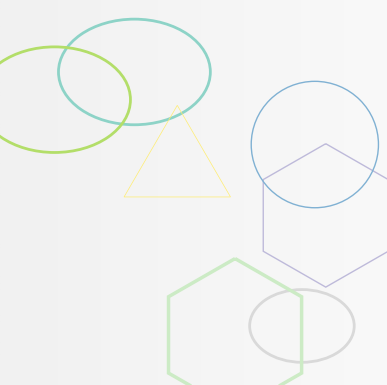[{"shape": "oval", "thickness": 2, "radius": 0.98, "center": [0.347, 0.813]}, {"shape": "hexagon", "thickness": 1, "radius": 0.93, "center": [0.841, 0.44]}, {"shape": "circle", "thickness": 1, "radius": 0.82, "center": [0.812, 0.625]}, {"shape": "oval", "thickness": 2, "radius": 0.98, "center": [0.141, 0.741]}, {"shape": "oval", "thickness": 2, "radius": 0.67, "center": [0.779, 0.153]}, {"shape": "hexagon", "thickness": 2.5, "radius": 0.99, "center": [0.607, 0.13]}, {"shape": "triangle", "thickness": 0.5, "radius": 0.79, "center": [0.457, 0.568]}]